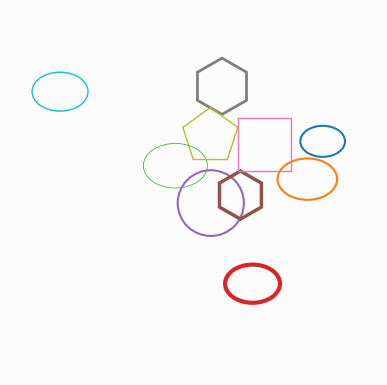[{"shape": "oval", "thickness": 1.5, "radius": 0.29, "center": [0.833, 0.633]}, {"shape": "oval", "thickness": 1.5, "radius": 0.38, "center": [0.793, 0.535]}, {"shape": "oval", "thickness": 0.5, "radius": 0.41, "center": [0.452, 0.57]}, {"shape": "oval", "thickness": 3, "radius": 0.35, "center": [0.652, 0.263]}, {"shape": "circle", "thickness": 1.5, "radius": 0.43, "center": [0.544, 0.472]}, {"shape": "hexagon", "thickness": 2.5, "radius": 0.31, "center": [0.621, 0.493]}, {"shape": "square", "thickness": 1, "radius": 0.34, "center": [0.682, 0.625]}, {"shape": "hexagon", "thickness": 2, "radius": 0.37, "center": [0.573, 0.776]}, {"shape": "pentagon", "thickness": 1, "radius": 0.37, "center": [0.543, 0.646]}, {"shape": "oval", "thickness": 1, "radius": 0.36, "center": [0.155, 0.762]}]